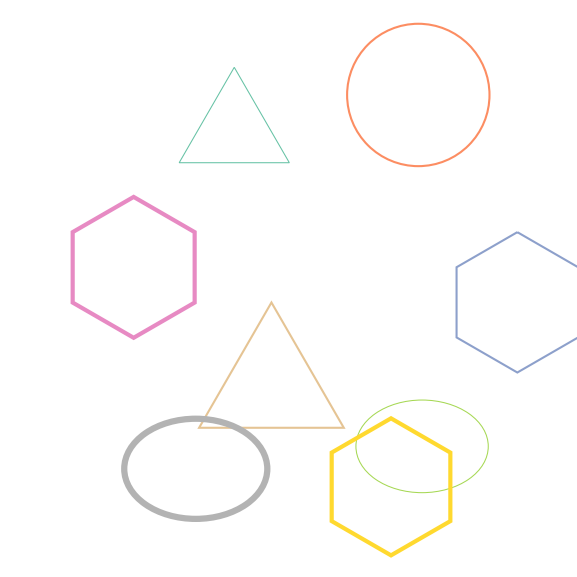[{"shape": "triangle", "thickness": 0.5, "radius": 0.55, "center": [0.406, 0.772]}, {"shape": "circle", "thickness": 1, "radius": 0.62, "center": [0.724, 0.835]}, {"shape": "hexagon", "thickness": 1, "radius": 0.61, "center": [0.896, 0.476]}, {"shape": "hexagon", "thickness": 2, "radius": 0.61, "center": [0.231, 0.536]}, {"shape": "oval", "thickness": 0.5, "radius": 0.57, "center": [0.731, 0.226]}, {"shape": "hexagon", "thickness": 2, "radius": 0.59, "center": [0.677, 0.156]}, {"shape": "triangle", "thickness": 1, "radius": 0.72, "center": [0.47, 0.331]}, {"shape": "oval", "thickness": 3, "radius": 0.62, "center": [0.339, 0.187]}]